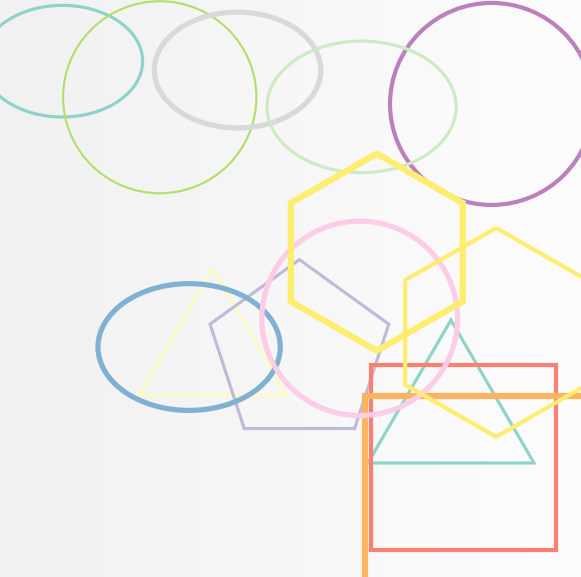[{"shape": "triangle", "thickness": 1.5, "radius": 0.83, "center": [0.776, 0.28]}, {"shape": "oval", "thickness": 1.5, "radius": 0.69, "center": [0.107, 0.893]}, {"shape": "triangle", "thickness": 1, "radius": 0.73, "center": [0.366, 0.388]}, {"shape": "pentagon", "thickness": 1.5, "radius": 0.81, "center": [0.515, 0.388]}, {"shape": "square", "thickness": 2, "radius": 0.8, "center": [0.797, 0.207]}, {"shape": "oval", "thickness": 2.5, "radius": 0.78, "center": [0.325, 0.398]}, {"shape": "square", "thickness": 3, "radius": 1.0, "center": [0.828, 0.114]}, {"shape": "circle", "thickness": 1, "radius": 0.83, "center": [0.275, 0.831]}, {"shape": "circle", "thickness": 2.5, "radius": 0.84, "center": [0.619, 0.448]}, {"shape": "oval", "thickness": 2.5, "radius": 0.72, "center": [0.409, 0.878]}, {"shape": "circle", "thickness": 2, "radius": 0.87, "center": [0.846, 0.819]}, {"shape": "oval", "thickness": 1.5, "radius": 0.81, "center": [0.622, 0.814]}, {"shape": "hexagon", "thickness": 3, "radius": 0.85, "center": [0.648, 0.562]}, {"shape": "hexagon", "thickness": 2, "radius": 0.9, "center": [0.854, 0.424]}]